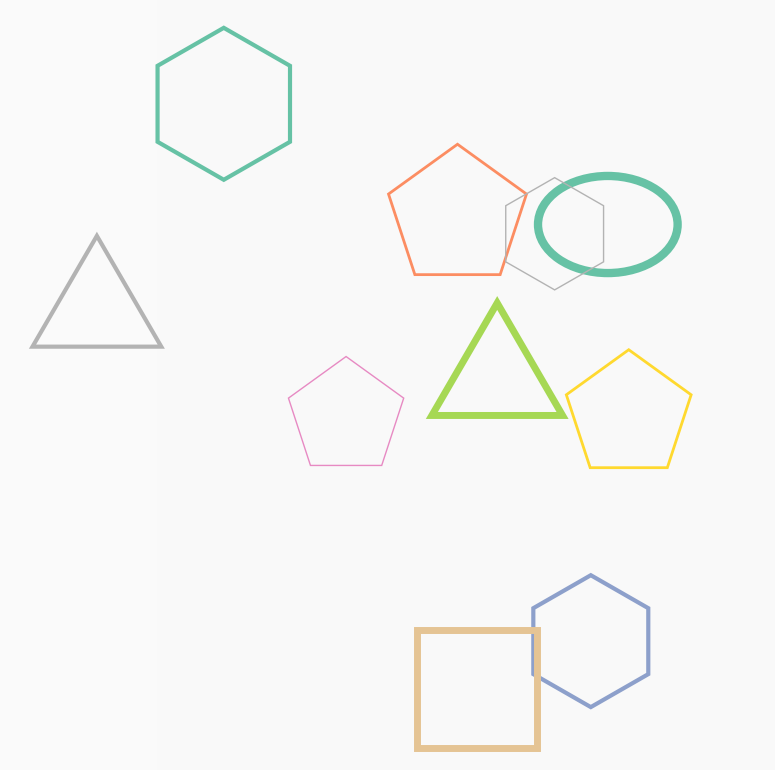[{"shape": "oval", "thickness": 3, "radius": 0.45, "center": [0.784, 0.708]}, {"shape": "hexagon", "thickness": 1.5, "radius": 0.49, "center": [0.289, 0.865]}, {"shape": "pentagon", "thickness": 1, "radius": 0.47, "center": [0.59, 0.719]}, {"shape": "hexagon", "thickness": 1.5, "radius": 0.43, "center": [0.762, 0.167]}, {"shape": "pentagon", "thickness": 0.5, "radius": 0.39, "center": [0.447, 0.459]}, {"shape": "triangle", "thickness": 2.5, "radius": 0.49, "center": [0.642, 0.509]}, {"shape": "pentagon", "thickness": 1, "radius": 0.42, "center": [0.811, 0.461]}, {"shape": "square", "thickness": 2.5, "radius": 0.38, "center": [0.615, 0.105]}, {"shape": "triangle", "thickness": 1.5, "radius": 0.48, "center": [0.125, 0.598]}, {"shape": "hexagon", "thickness": 0.5, "radius": 0.36, "center": [0.716, 0.696]}]